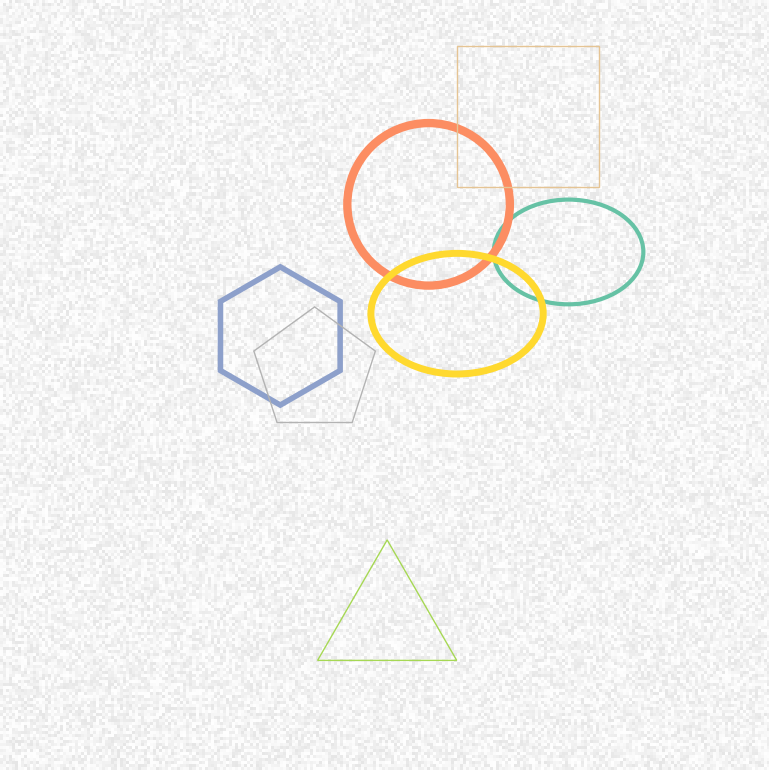[{"shape": "oval", "thickness": 1.5, "radius": 0.49, "center": [0.738, 0.673]}, {"shape": "circle", "thickness": 3, "radius": 0.53, "center": [0.557, 0.735]}, {"shape": "hexagon", "thickness": 2, "radius": 0.45, "center": [0.364, 0.564]}, {"shape": "triangle", "thickness": 0.5, "radius": 0.52, "center": [0.503, 0.194]}, {"shape": "oval", "thickness": 2.5, "radius": 0.56, "center": [0.594, 0.593]}, {"shape": "square", "thickness": 0.5, "radius": 0.46, "center": [0.686, 0.849]}, {"shape": "pentagon", "thickness": 0.5, "radius": 0.41, "center": [0.409, 0.518]}]